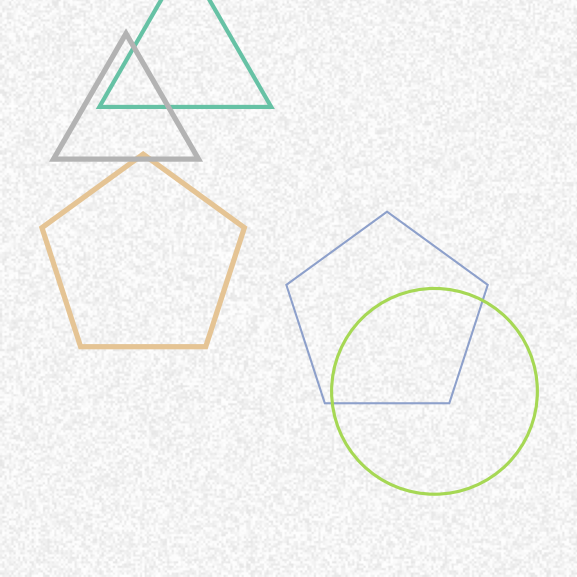[{"shape": "triangle", "thickness": 2, "radius": 0.86, "center": [0.321, 0.9]}, {"shape": "pentagon", "thickness": 1, "radius": 0.92, "center": [0.67, 0.449]}, {"shape": "circle", "thickness": 1.5, "radius": 0.89, "center": [0.752, 0.322]}, {"shape": "pentagon", "thickness": 2.5, "radius": 0.92, "center": [0.248, 0.548]}, {"shape": "triangle", "thickness": 2.5, "radius": 0.73, "center": [0.218, 0.796]}]